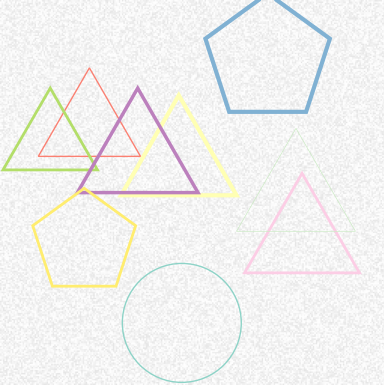[{"shape": "circle", "thickness": 1, "radius": 0.77, "center": [0.472, 0.161]}, {"shape": "triangle", "thickness": 3, "radius": 0.87, "center": [0.464, 0.579]}, {"shape": "triangle", "thickness": 1, "radius": 0.77, "center": [0.232, 0.67]}, {"shape": "pentagon", "thickness": 3, "radius": 0.85, "center": [0.695, 0.847]}, {"shape": "triangle", "thickness": 2, "radius": 0.71, "center": [0.131, 0.63]}, {"shape": "triangle", "thickness": 2, "radius": 0.86, "center": [0.785, 0.377]}, {"shape": "triangle", "thickness": 2.5, "radius": 0.9, "center": [0.358, 0.59]}, {"shape": "triangle", "thickness": 0.5, "radius": 0.89, "center": [0.769, 0.488]}, {"shape": "pentagon", "thickness": 2, "radius": 0.7, "center": [0.219, 0.37]}]